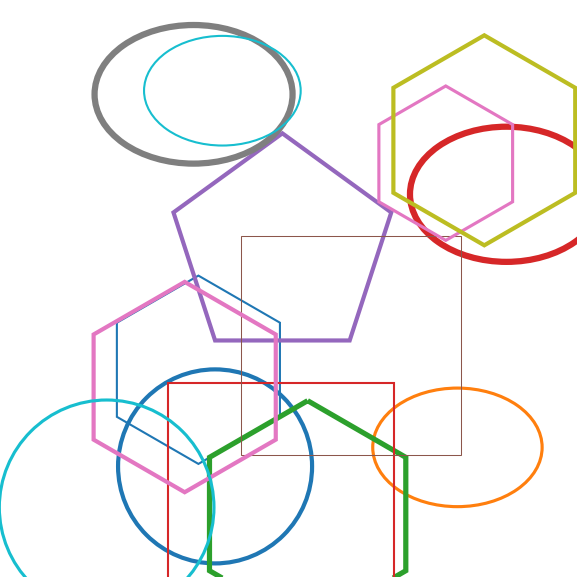[{"shape": "hexagon", "thickness": 1, "radius": 0.82, "center": [0.344, 0.359]}, {"shape": "circle", "thickness": 2, "radius": 0.84, "center": [0.372, 0.192]}, {"shape": "oval", "thickness": 1.5, "radius": 0.73, "center": [0.792, 0.224]}, {"shape": "hexagon", "thickness": 2.5, "radius": 0.98, "center": [0.533, 0.109]}, {"shape": "oval", "thickness": 3, "radius": 0.84, "center": [0.877, 0.663]}, {"shape": "square", "thickness": 1, "radius": 0.98, "center": [0.487, 0.14]}, {"shape": "pentagon", "thickness": 2, "radius": 0.99, "center": [0.489, 0.57]}, {"shape": "square", "thickness": 0.5, "radius": 0.95, "center": [0.608, 0.4]}, {"shape": "hexagon", "thickness": 2, "radius": 0.91, "center": [0.32, 0.329]}, {"shape": "hexagon", "thickness": 1.5, "radius": 0.67, "center": [0.772, 0.717]}, {"shape": "oval", "thickness": 3, "radius": 0.86, "center": [0.335, 0.836]}, {"shape": "hexagon", "thickness": 2, "radius": 0.91, "center": [0.839, 0.756]}, {"shape": "circle", "thickness": 1.5, "radius": 0.93, "center": [0.185, 0.121]}, {"shape": "oval", "thickness": 1, "radius": 0.68, "center": [0.385, 0.842]}]